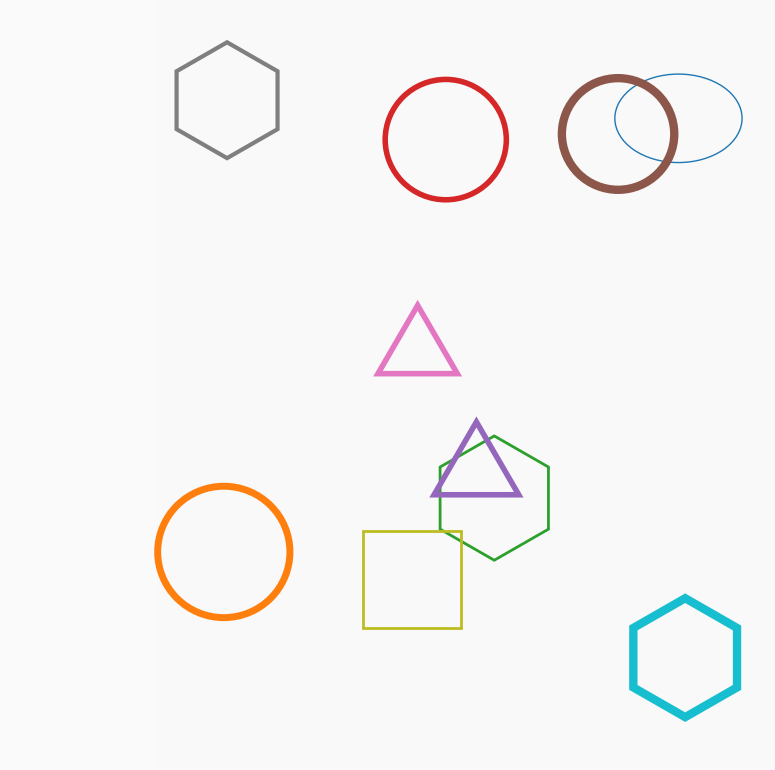[{"shape": "oval", "thickness": 0.5, "radius": 0.41, "center": [0.875, 0.846]}, {"shape": "circle", "thickness": 2.5, "radius": 0.43, "center": [0.289, 0.283]}, {"shape": "hexagon", "thickness": 1, "radius": 0.4, "center": [0.638, 0.353]}, {"shape": "circle", "thickness": 2, "radius": 0.39, "center": [0.575, 0.819]}, {"shape": "triangle", "thickness": 2, "radius": 0.32, "center": [0.615, 0.389]}, {"shape": "circle", "thickness": 3, "radius": 0.36, "center": [0.798, 0.826]}, {"shape": "triangle", "thickness": 2, "radius": 0.3, "center": [0.539, 0.544]}, {"shape": "hexagon", "thickness": 1.5, "radius": 0.38, "center": [0.293, 0.87]}, {"shape": "square", "thickness": 1, "radius": 0.32, "center": [0.531, 0.247]}, {"shape": "hexagon", "thickness": 3, "radius": 0.39, "center": [0.884, 0.146]}]